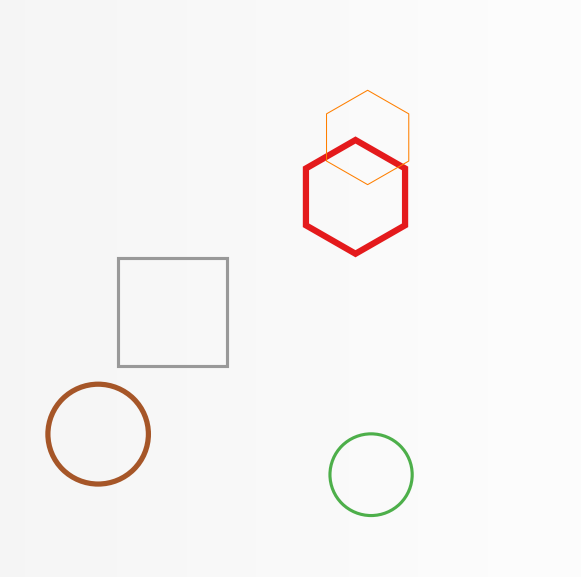[{"shape": "hexagon", "thickness": 3, "radius": 0.49, "center": [0.612, 0.658]}, {"shape": "circle", "thickness": 1.5, "radius": 0.35, "center": [0.638, 0.177]}, {"shape": "hexagon", "thickness": 0.5, "radius": 0.41, "center": [0.633, 0.761]}, {"shape": "circle", "thickness": 2.5, "radius": 0.43, "center": [0.169, 0.247]}, {"shape": "square", "thickness": 1.5, "radius": 0.47, "center": [0.297, 0.458]}]